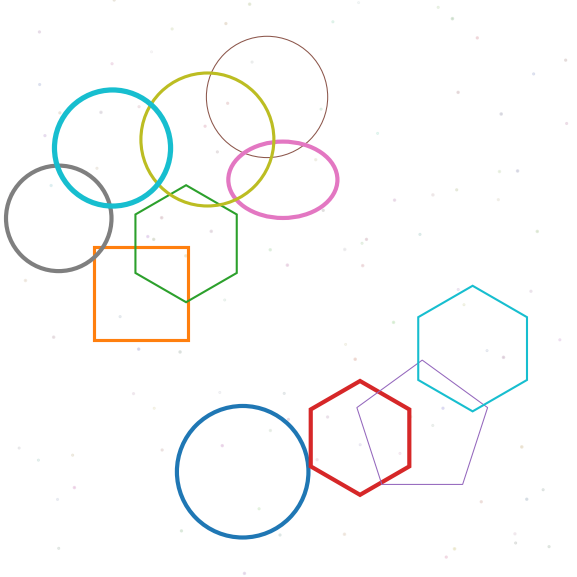[{"shape": "circle", "thickness": 2, "radius": 0.57, "center": [0.42, 0.182]}, {"shape": "square", "thickness": 1.5, "radius": 0.4, "center": [0.244, 0.491]}, {"shape": "hexagon", "thickness": 1, "radius": 0.51, "center": [0.322, 0.577]}, {"shape": "hexagon", "thickness": 2, "radius": 0.49, "center": [0.623, 0.241]}, {"shape": "pentagon", "thickness": 0.5, "radius": 0.59, "center": [0.731, 0.257]}, {"shape": "circle", "thickness": 0.5, "radius": 0.53, "center": [0.462, 0.831]}, {"shape": "oval", "thickness": 2, "radius": 0.47, "center": [0.49, 0.688]}, {"shape": "circle", "thickness": 2, "radius": 0.46, "center": [0.102, 0.621]}, {"shape": "circle", "thickness": 1.5, "radius": 0.58, "center": [0.359, 0.758]}, {"shape": "circle", "thickness": 2.5, "radius": 0.5, "center": [0.195, 0.743]}, {"shape": "hexagon", "thickness": 1, "radius": 0.54, "center": [0.818, 0.396]}]